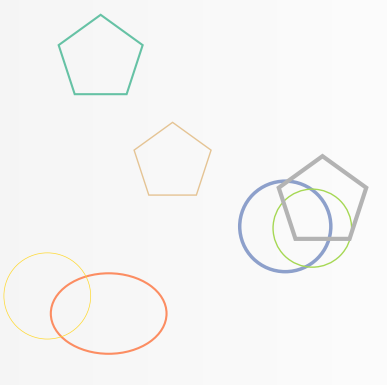[{"shape": "pentagon", "thickness": 1.5, "radius": 0.57, "center": [0.26, 0.848]}, {"shape": "oval", "thickness": 1.5, "radius": 0.75, "center": [0.28, 0.186]}, {"shape": "circle", "thickness": 2.5, "radius": 0.59, "center": [0.736, 0.412]}, {"shape": "circle", "thickness": 1, "radius": 0.51, "center": [0.806, 0.407]}, {"shape": "circle", "thickness": 0.5, "radius": 0.56, "center": [0.122, 0.231]}, {"shape": "pentagon", "thickness": 1, "radius": 0.52, "center": [0.445, 0.578]}, {"shape": "pentagon", "thickness": 3, "radius": 0.59, "center": [0.832, 0.476]}]